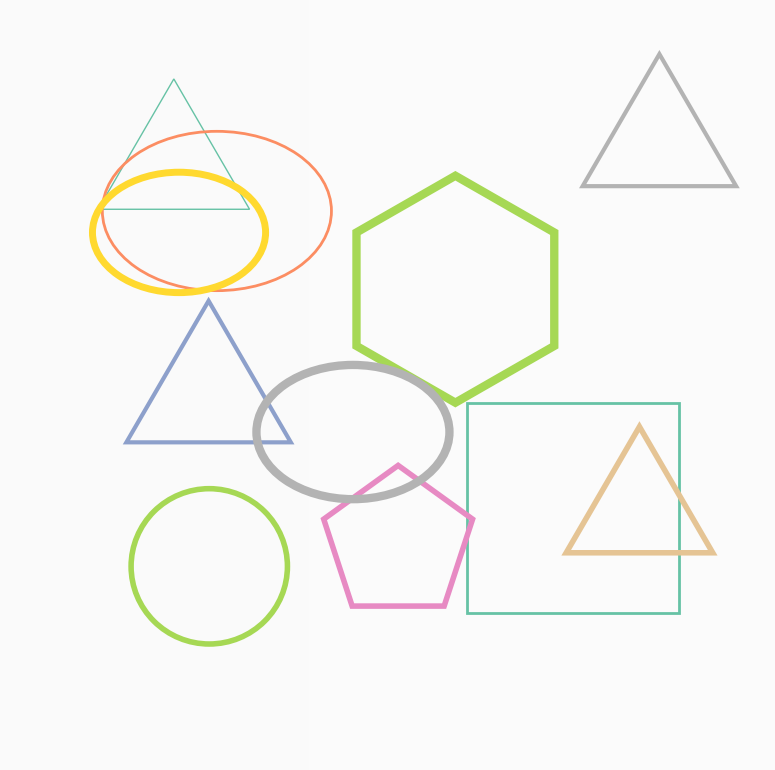[{"shape": "triangle", "thickness": 0.5, "radius": 0.56, "center": [0.224, 0.785]}, {"shape": "square", "thickness": 1, "radius": 0.68, "center": [0.74, 0.34]}, {"shape": "oval", "thickness": 1, "radius": 0.74, "center": [0.28, 0.726]}, {"shape": "triangle", "thickness": 1.5, "radius": 0.61, "center": [0.269, 0.487]}, {"shape": "pentagon", "thickness": 2, "radius": 0.5, "center": [0.514, 0.295]}, {"shape": "circle", "thickness": 2, "radius": 0.5, "center": [0.27, 0.264]}, {"shape": "hexagon", "thickness": 3, "radius": 0.74, "center": [0.588, 0.624]}, {"shape": "oval", "thickness": 2.5, "radius": 0.56, "center": [0.231, 0.698]}, {"shape": "triangle", "thickness": 2, "radius": 0.55, "center": [0.825, 0.337]}, {"shape": "triangle", "thickness": 1.5, "radius": 0.57, "center": [0.851, 0.815]}, {"shape": "oval", "thickness": 3, "radius": 0.62, "center": [0.455, 0.439]}]